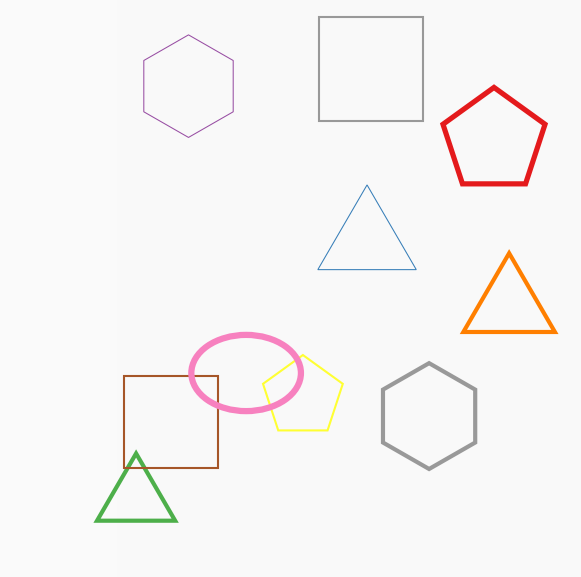[{"shape": "pentagon", "thickness": 2.5, "radius": 0.46, "center": [0.85, 0.755]}, {"shape": "triangle", "thickness": 0.5, "radius": 0.49, "center": [0.631, 0.581]}, {"shape": "triangle", "thickness": 2, "radius": 0.39, "center": [0.234, 0.136]}, {"shape": "hexagon", "thickness": 0.5, "radius": 0.44, "center": [0.324, 0.85]}, {"shape": "triangle", "thickness": 2, "radius": 0.45, "center": [0.876, 0.47]}, {"shape": "pentagon", "thickness": 1, "radius": 0.36, "center": [0.521, 0.312]}, {"shape": "square", "thickness": 1, "radius": 0.4, "center": [0.294, 0.268]}, {"shape": "oval", "thickness": 3, "radius": 0.47, "center": [0.423, 0.353]}, {"shape": "square", "thickness": 1, "radius": 0.45, "center": [0.639, 0.88]}, {"shape": "hexagon", "thickness": 2, "radius": 0.46, "center": [0.738, 0.279]}]